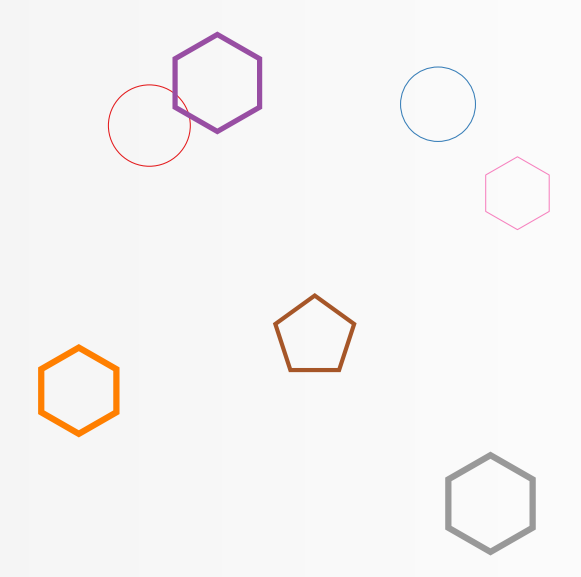[{"shape": "circle", "thickness": 0.5, "radius": 0.35, "center": [0.257, 0.782]}, {"shape": "circle", "thickness": 0.5, "radius": 0.32, "center": [0.754, 0.819]}, {"shape": "hexagon", "thickness": 2.5, "radius": 0.42, "center": [0.374, 0.855]}, {"shape": "hexagon", "thickness": 3, "radius": 0.37, "center": [0.136, 0.323]}, {"shape": "pentagon", "thickness": 2, "radius": 0.36, "center": [0.541, 0.416]}, {"shape": "hexagon", "thickness": 0.5, "radius": 0.32, "center": [0.89, 0.665]}, {"shape": "hexagon", "thickness": 3, "radius": 0.42, "center": [0.844, 0.127]}]